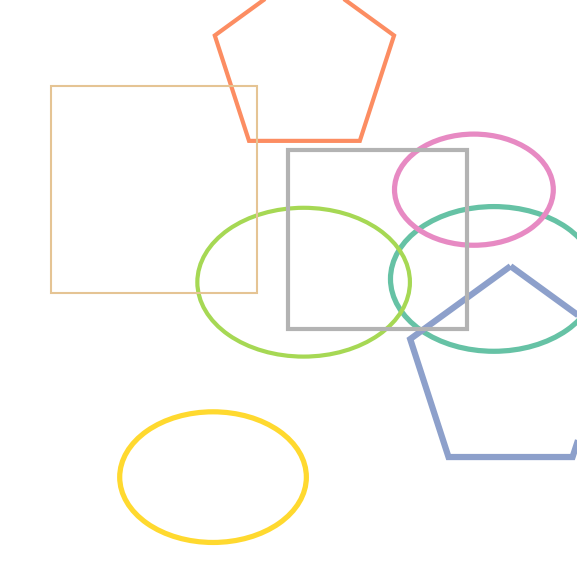[{"shape": "oval", "thickness": 2.5, "radius": 0.89, "center": [0.855, 0.516]}, {"shape": "pentagon", "thickness": 2, "radius": 0.82, "center": [0.527, 0.887]}, {"shape": "pentagon", "thickness": 3, "radius": 0.91, "center": [0.884, 0.356]}, {"shape": "oval", "thickness": 2.5, "radius": 0.69, "center": [0.821, 0.671]}, {"shape": "oval", "thickness": 2, "radius": 0.92, "center": [0.526, 0.51]}, {"shape": "oval", "thickness": 2.5, "radius": 0.81, "center": [0.369, 0.173]}, {"shape": "square", "thickness": 1, "radius": 0.89, "center": [0.267, 0.671]}, {"shape": "square", "thickness": 2, "radius": 0.77, "center": [0.654, 0.585]}]